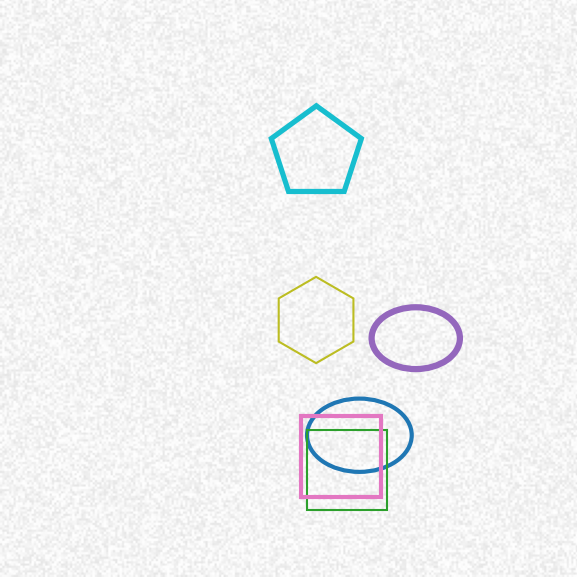[{"shape": "oval", "thickness": 2, "radius": 0.45, "center": [0.622, 0.245]}, {"shape": "square", "thickness": 1, "radius": 0.35, "center": [0.601, 0.185]}, {"shape": "oval", "thickness": 3, "radius": 0.38, "center": [0.72, 0.414]}, {"shape": "square", "thickness": 2, "radius": 0.35, "center": [0.59, 0.208]}, {"shape": "hexagon", "thickness": 1, "radius": 0.37, "center": [0.547, 0.445]}, {"shape": "pentagon", "thickness": 2.5, "radius": 0.41, "center": [0.548, 0.734]}]